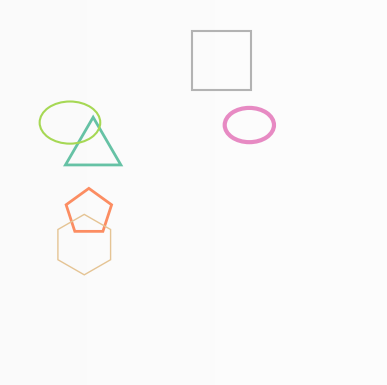[{"shape": "triangle", "thickness": 2, "radius": 0.41, "center": [0.24, 0.613]}, {"shape": "pentagon", "thickness": 2, "radius": 0.31, "center": [0.229, 0.449]}, {"shape": "oval", "thickness": 3, "radius": 0.32, "center": [0.643, 0.675]}, {"shape": "oval", "thickness": 1.5, "radius": 0.39, "center": [0.181, 0.682]}, {"shape": "hexagon", "thickness": 1, "radius": 0.39, "center": [0.217, 0.365]}, {"shape": "square", "thickness": 1.5, "radius": 0.38, "center": [0.571, 0.843]}]